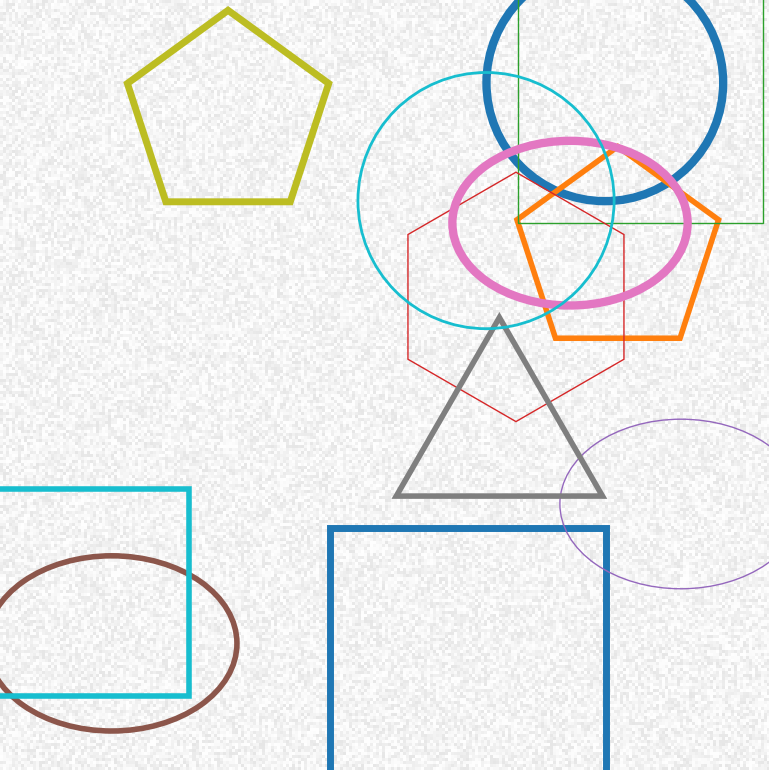[{"shape": "square", "thickness": 2.5, "radius": 0.89, "center": [0.608, 0.136]}, {"shape": "circle", "thickness": 3, "radius": 0.77, "center": [0.785, 0.892]}, {"shape": "pentagon", "thickness": 2, "radius": 0.69, "center": [0.802, 0.672]}, {"shape": "square", "thickness": 0.5, "radius": 0.8, "center": [0.832, 0.869]}, {"shape": "hexagon", "thickness": 0.5, "radius": 0.81, "center": [0.67, 0.614]}, {"shape": "oval", "thickness": 0.5, "radius": 0.79, "center": [0.884, 0.345]}, {"shape": "oval", "thickness": 2, "radius": 0.81, "center": [0.145, 0.164]}, {"shape": "oval", "thickness": 3, "radius": 0.76, "center": [0.74, 0.71]}, {"shape": "triangle", "thickness": 2, "radius": 0.77, "center": [0.649, 0.433]}, {"shape": "pentagon", "thickness": 2.5, "radius": 0.69, "center": [0.296, 0.849]}, {"shape": "circle", "thickness": 1, "radius": 0.83, "center": [0.631, 0.739]}, {"shape": "square", "thickness": 2, "radius": 0.67, "center": [0.11, 0.231]}]